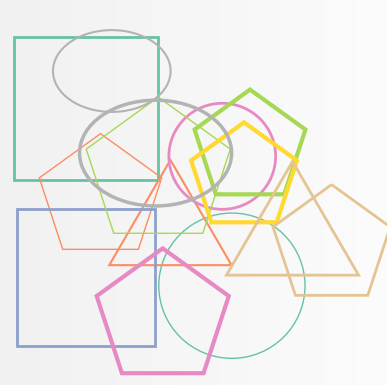[{"shape": "circle", "thickness": 1, "radius": 0.94, "center": [0.598, 0.258]}, {"shape": "square", "thickness": 2, "radius": 0.93, "center": [0.223, 0.718]}, {"shape": "pentagon", "thickness": 1, "radius": 0.83, "center": [0.259, 0.487]}, {"shape": "triangle", "thickness": 1.5, "radius": 0.91, "center": [0.44, 0.402]}, {"shape": "square", "thickness": 2, "radius": 0.89, "center": [0.222, 0.279]}, {"shape": "circle", "thickness": 2, "radius": 0.69, "center": [0.574, 0.594]}, {"shape": "pentagon", "thickness": 3, "radius": 0.9, "center": [0.42, 0.176]}, {"shape": "pentagon", "thickness": 3, "radius": 0.75, "center": [0.645, 0.617]}, {"shape": "pentagon", "thickness": 1, "radius": 0.98, "center": [0.408, 0.552]}, {"shape": "pentagon", "thickness": 3, "radius": 0.72, "center": [0.63, 0.539]}, {"shape": "triangle", "thickness": 2, "radius": 0.98, "center": [0.755, 0.384]}, {"shape": "pentagon", "thickness": 2, "radius": 0.79, "center": [0.856, 0.362]}, {"shape": "oval", "thickness": 2.5, "radius": 0.98, "center": [0.402, 0.602]}, {"shape": "oval", "thickness": 1.5, "radius": 0.76, "center": [0.288, 0.816]}]